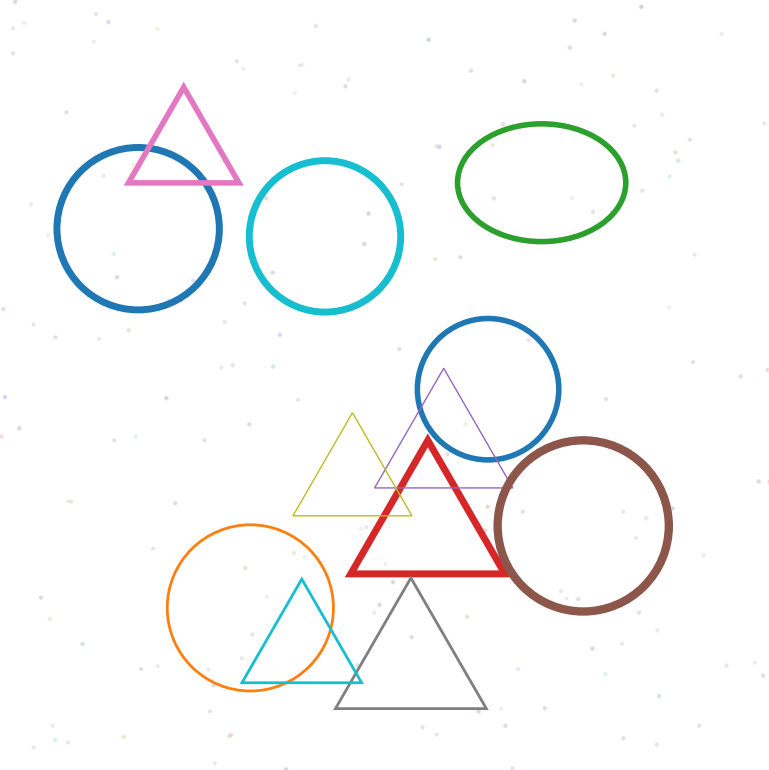[{"shape": "circle", "thickness": 2, "radius": 0.46, "center": [0.634, 0.495]}, {"shape": "circle", "thickness": 2.5, "radius": 0.53, "center": [0.179, 0.703]}, {"shape": "circle", "thickness": 1, "radius": 0.54, "center": [0.325, 0.211]}, {"shape": "oval", "thickness": 2, "radius": 0.55, "center": [0.703, 0.763]}, {"shape": "triangle", "thickness": 2.5, "radius": 0.58, "center": [0.556, 0.312]}, {"shape": "triangle", "thickness": 0.5, "radius": 0.52, "center": [0.576, 0.418]}, {"shape": "circle", "thickness": 3, "radius": 0.56, "center": [0.757, 0.317]}, {"shape": "triangle", "thickness": 2, "radius": 0.41, "center": [0.239, 0.804]}, {"shape": "triangle", "thickness": 1, "radius": 0.57, "center": [0.534, 0.136]}, {"shape": "triangle", "thickness": 0.5, "radius": 0.45, "center": [0.458, 0.375]}, {"shape": "circle", "thickness": 2.5, "radius": 0.49, "center": [0.422, 0.693]}, {"shape": "triangle", "thickness": 1, "radius": 0.45, "center": [0.392, 0.158]}]